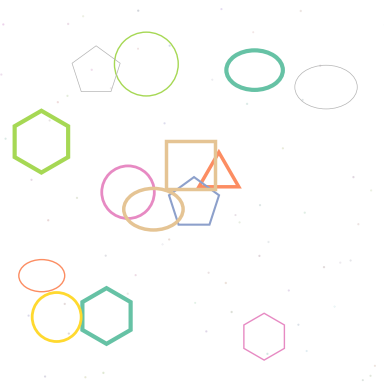[{"shape": "oval", "thickness": 3, "radius": 0.37, "center": [0.661, 0.818]}, {"shape": "hexagon", "thickness": 3, "radius": 0.36, "center": [0.277, 0.179]}, {"shape": "triangle", "thickness": 2.5, "radius": 0.3, "center": [0.568, 0.545]}, {"shape": "oval", "thickness": 1, "radius": 0.3, "center": [0.108, 0.284]}, {"shape": "pentagon", "thickness": 1.5, "radius": 0.34, "center": [0.504, 0.472]}, {"shape": "hexagon", "thickness": 1, "radius": 0.3, "center": [0.686, 0.126]}, {"shape": "circle", "thickness": 2, "radius": 0.34, "center": [0.333, 0.501]}, {"shape": "circle", "thickness": 1, "radius": 0.41, "center": [0.38, 0.834]}, {"shape": "hexagon", "thickness": 3, "radius": 0.4, "center": [0.108, 0.632]}, {"shape": "circle", "thickness": 2, "radius": 0.32, "center": [0.147, 0.177]}, {"shape": "oval", "thickness": 2.5, "radius": 0.39, "center": [0.398, 0.457]}, {"shape": "square", "thickness": 2.5, "radius": 0.32, "center": [0.495, 0.571]}, {"shape": "pentagon", "thickness": 0.5, "radius": 0.33, "center": [0.25, 0.815]}, {"shape": "oval", "thickness": 0.5, "radius": 0.41, "center": [0.847, 0.774]}]